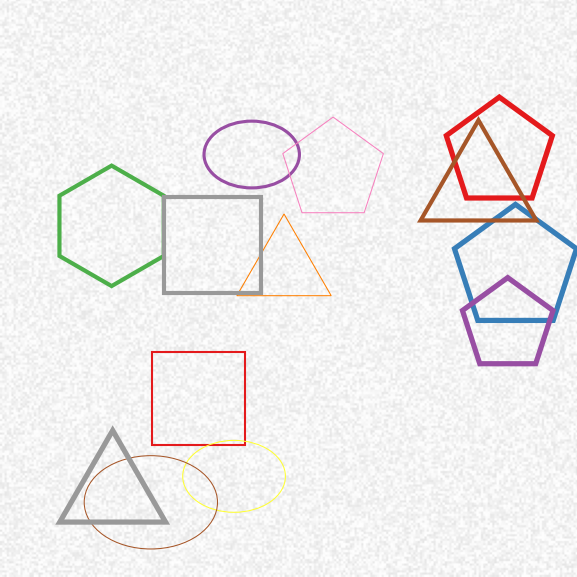[{"shape": "square", "thickness": 1, "radius": 0.4, "center": [0.344, 0.31]}, {"shape": "pentagon", "thickness": 2.5, "radius": 0.48, "center": [0.865, 0.734]}, {"shape": "pentagon", "thickness": 2.5, "radius": 0.56, "center": [0.893, 0.534]}, {"shape": "hexagon", "thickness": 2, "radius": 0.52, "center": [0.193, 0.608]}, {"shape": "pentagon", "thickness": 2.5, "radius": 0.41, "center": [0.879, 0.436]}, {"shape": "oval", "thickness": 1.5, "radius": 0.41, "center": [0.436, 0.732]}, {"shape": "triangle", "thickness": 0.5, "radius": 0.47, "center": [0.492, 0.534]}, {"shape": "oval", "thickness": 0.5, "radius": 0.44, "center": [0.405, 0.174]}, {"shape": "triangle", "thickness": 2, "radius": 0.58, "center": [0.828, 0.675]}, {"shape": "oval", "thickness": 0.5, "radius": 0.58, "center": [0.261, 0.129]}, {"shape": "pentagon", "thickness": 0.5, "radius": 0.46, "center": [0.577, 0.705]}, {"shape": "triangle", "thickness": 2.5, "radius": 0.53, "center": [0.195, 0.148]}, {"shape": "square", "thickness": 2, "radius": 0.42, "center": [0.368, 0.574]}]